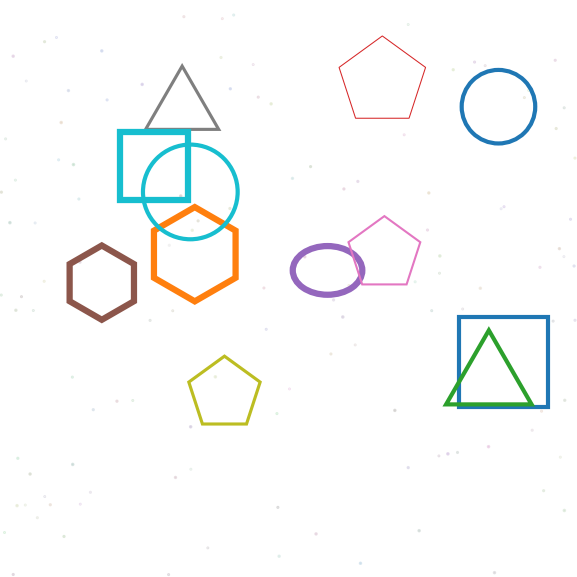[{"shape": "circle", "thickness": 2, "radius": 0.32, "center": [0.863, 0.814]}, {"shape": "square", "thickness": 2, "radius": 0.39, "center": [0.872, 0.372]}, {"shape": "hexagon", "thickness": 3, "radius": 0.41, "center": [0.337, 0.559]}, {"shape": "triangle", "thickness": 2, "radius": 0.43, "center": [0.846, 0.342]}, {"shape": "pentagon", "thickness": 0.5, "radius": 0.39, "center": [0.662, 0.858]}, {"shape": "oval", "thickness": 3, "radius": 0.3, "center": [0.567, 0.531]}, {"shape": "hexagon", "thickness": 3, "radius": 0.32, "center": [0.176, 0.51]}, {"shape": "pentagon", "thickness": 1, "radius": 0.33, "center": [0.666, 0.56]}, {"shape": "triangle", "thickness": 1.5, "radius": 0.37, "center": [0.315, 0.812]}, {"shape": "pentagon", "thickness": 1.5, "radius": 0.32, "center": [0.389, 0.317]}, {"shape": "circle", "thickness": 2, "radius": 0.41, "center": [0.33, 0.667]}, {"shape": "square", "thickness": 3, "radius": 0.3, "center": [0.267, 0.712]}]